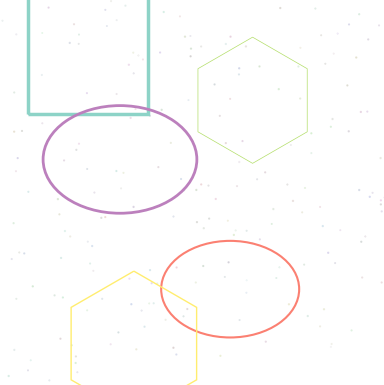[{"shape": "square", "thickness": 2.5, "radius": 0.78, "center": [0.229, 0.861]}, {"shape": "oval", "thickness": 1.5, "radius": 0.9, "center": [0.598, 0.249]}, {"shape": "hexagon", "thickness": 0.5, "radius": 0.82, "center": [0.656, 0.74]}, {"shape": "oval", "thickness": 2, "radius": 1.0, "center": [0.312, 0.586]}, {"shape": "hexagon", "thickness": 1, "radius": 0.94, "center": [0.348, 0.108]}]